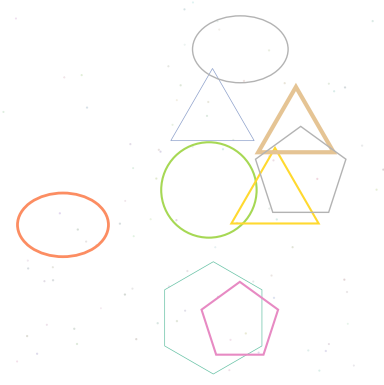[{"shape": "hexagon", "thickness": 0.5, "radius": 0.73, "center": [0.554, 0.174]}, {"shape": "oval", "thickness": 2, "radius": 0.59, "center": [0.164, 0.416]}, {"shape": "triangle", "thickness": 0.5, "radius": 0.63, "center": [0.552, 0.697]}, {"shape": "pentagon", "thickness": 1.5, "radius": 0.52, "center": [0.623, 0.163]}, {"shape": "circle", "thickness": 1.5, "radius": 0.62, "center": [0.543, 0.507]}, {"shape": "triangle", "thickness": 1.5, "radius": 0.65, "center": [0.714, 0.485]}, {"shape": "triangle", "thickness": 3, "radius": 0.57, "center": [0.769, 0.661]}, {"shape": "oval", "thickness": 1, "radius": 0.62, "center": [0.624, 0.872]}, {"shape": "pentagon", "thickness": 1, "radius": 0.62, "center": [0.781, 0.548]}]